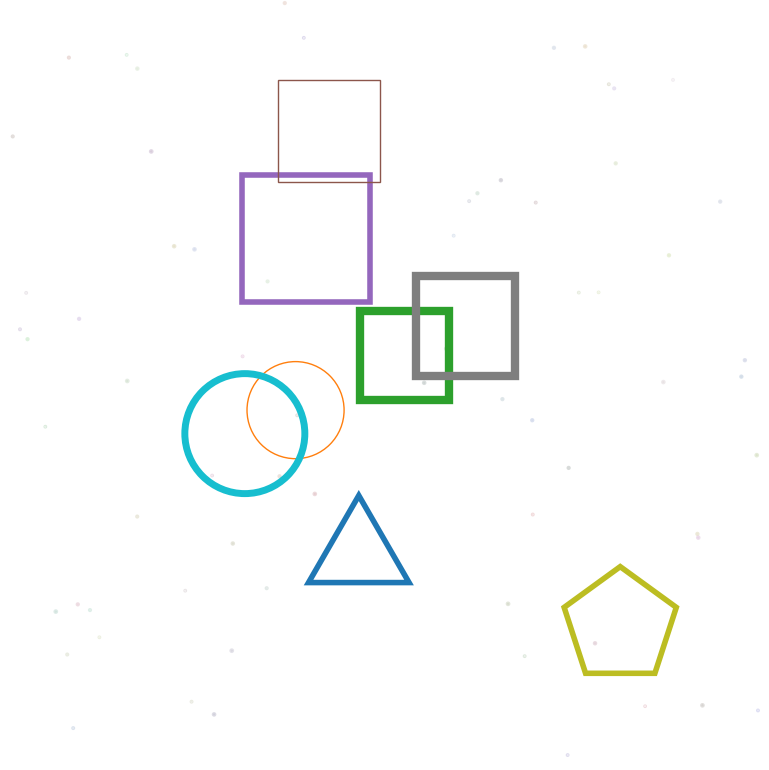[{"shape": "triangle", "thickness": 2, "radius": 0.38, "center": [0.466, 0.281]}, {"shape": "circle", "thickness": 0.5, "radius": 0.32, "center": [0.384, 0.467]}, {"shape": "square", "thickness": 3, "radius": 0.29, "center": [0.525, 0.538]}, {"shape": "square", "thickness": 2, "radius": 0.41, "center": [0.397, 0.69]}, {"shape": "square", "thickness": 0.5, "radius": 0.33, "center": [0.428, 0.829]}, {"shape": "square", "thickness": 3, "radius": 0.32, "center": [0.605, 0.577]}, {"shape": "pentagon", "thickness": 2, "radius": 0.38, "center": [0.805, 0.188]}, {"shape": "circle", "thickness": 2.5, "radius": 0.39, "center": [0.318, 0.437]}]